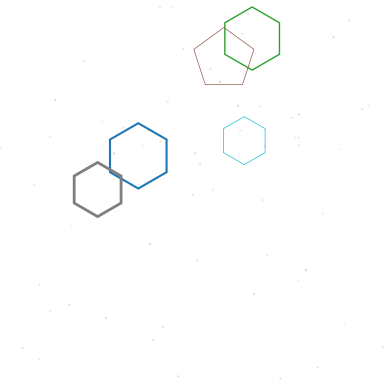[{"shape": "hexagon", "thickness": 1.5, "radius": 0.42, "center": [0.359, 0.595]}, {"shape": "hexagon", "thickness": 1, "radius": 0.41, "center": [0.655, 0.9]}, {"shape": "pentagon", "thickness": 0.5, "radius": 0.41, "center": [0.582, 0.846]}, {"shape": "hexagon", "thickness": 2, "radius": 0.35, "center": [0.254, 0.508]}, {"shape": "hexagon", "thickness": 0.5, "radius": 0.31, "center": [0.635, 0.635]}]